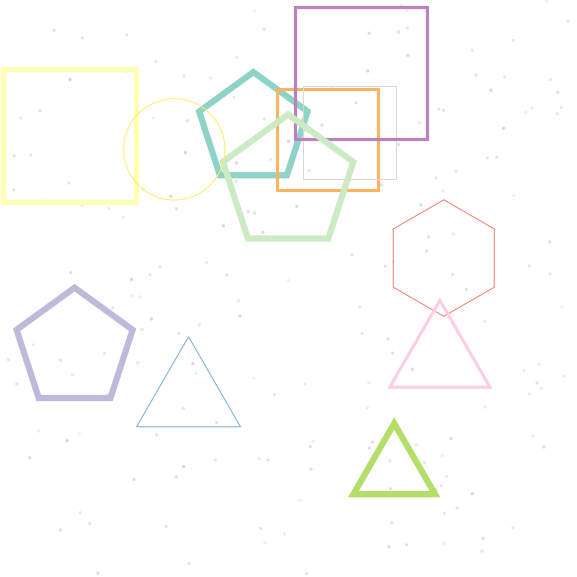[{"shape": "pentagon", "thickness": 3, "radius": 0.49, "center": [0.439, 0.776]}, {"shape": "square", "thickness": 2.5, "radius": 0.58, "center": [0.121, 0.765]}, {"shape": "pentagon", "thickness": 3, "radius": 0.53, "center": [0.129, 0.395]}, {"shape": "hexagon", "thickness": 0.5, "radius": 0.5, "center": [0.768, 0.552]}, {"shape": "triangle", "thickness": 0.5, "radius": 0.52, "center": [0.326, 0.312]}, {"shape": "square", "thickness": 1.5, "radius": 0.44, "center": [0.568, 0.758]}, {"shape": "triangle", "thickness": 3, "radius": 0.41, "center": [0.683, 0.184]}, {"shape": "triangle", "thickness": 1.5, "radius": 0.5, "center": [0.762, 0.379]}, {"shape": "square", "thickness": 0.5, "radius": 0.4, "center": [0.605, 0.77]}, {"shape": "square", "thickness": 1.5, "radius": 0.57, "center": [0.626, 0.873]}, {"shape": "pentagon", "thickness": 3, "radius": 0.59, "center": [0.499, 0.682]}, {"shape": "circle", "thickness": 0.5, "radius": 0.44, "center": [0.302, 0.741]}]